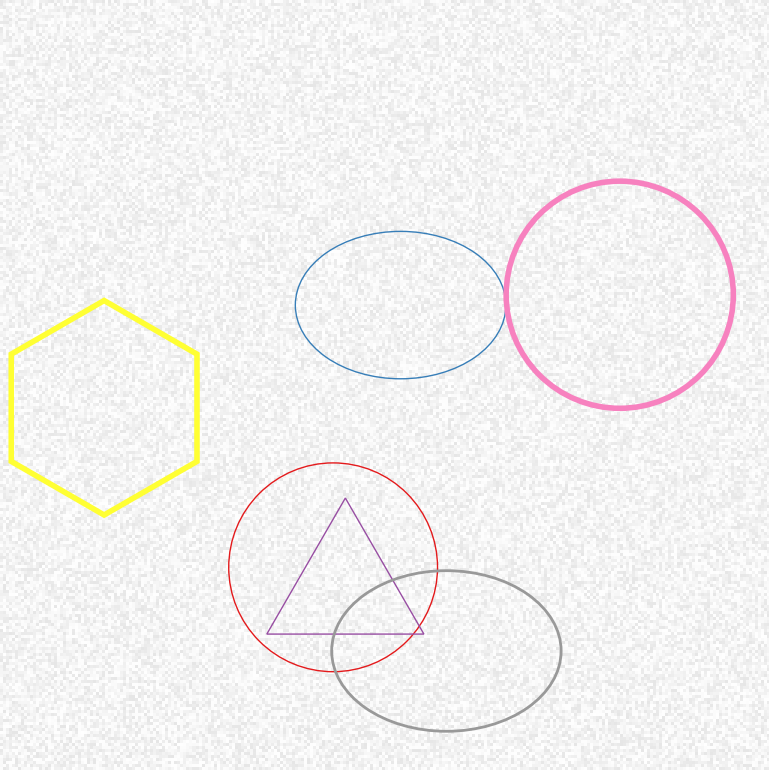[{"shape": "circle", "thickness": 0.5, "radius": 0.68, "center": [0.433, 0.263]}, {"shape": "oval", "thickness": 0.5, "radius": 0.68, "center": [0.52, 0.604]}, {"shape": "triangle", "thickness": 0.5, "radius": 0.59, "center": [0.449, 0.235]}, {"shape": "hexagon", "thickness": 2, "radius": 0.7, "center": [0.135, 0.47]}, {"shape": "circle", "thickness": 2, "radius": 0.74, "center": [0.805, 0.617]}, {"shape": "oval", "thickness": 1, "radius": 0.74, "center": [0.58, 0.155]}]